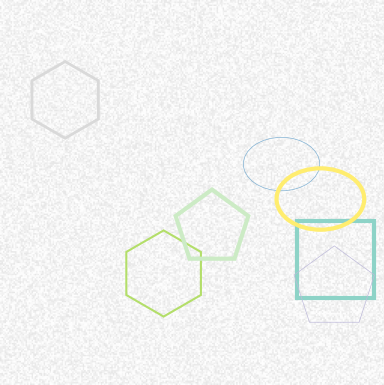[{"shape": "square", "thickness": 3, "radius": 0.5, "center": [0.872, 0.326]}, {"shape": "pentagon", "thickness": 0.5, "radius": 0.55, "center": [0.868, 0.252]}, {"shape": "oval", "thickness": 0.5, "radius": 0.5, "center": [0.731, 0.574]}, {"shape": "hexagon", "thickness": 1.5, "radius": 0.56, "center": [0.425, 0.29]}, {"shape": "hexagon", "thickness": 2, "radius": 0.5, "center": [0.169, 0.741]}, {"shape": "pentagon", "thickness": 3, "radius": 0.5, "center": [0.551, 0.408]}, {"shape": "oval", "thickness": 3, "radius": 0.57, "center": [0.832, 0.483]}]